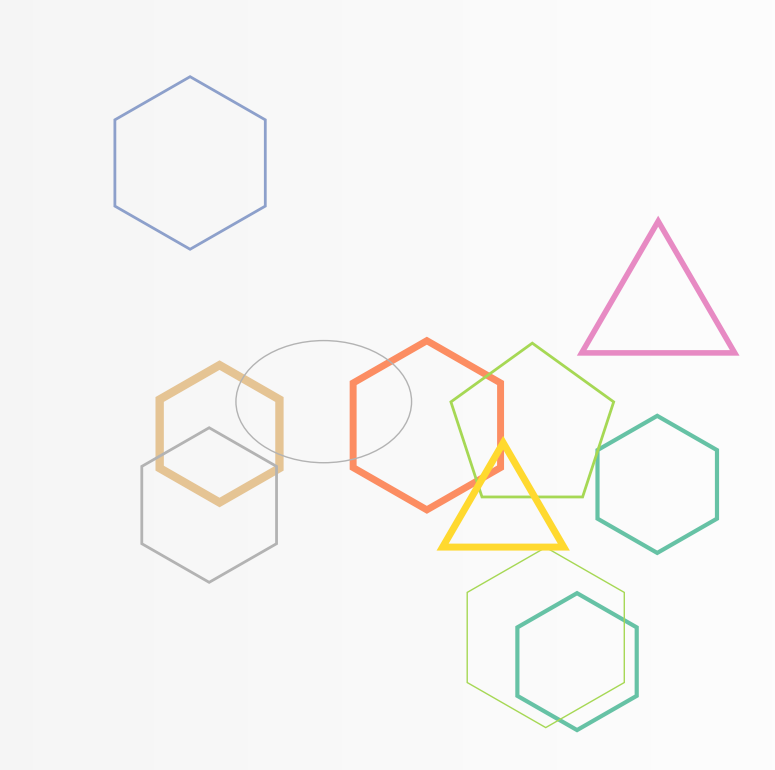[{"shape": "hexagon", "thickness": 1.5, "radius": 0.45, "center": [0.848, 0.371]}, {"shape": "hexagon", "thickness": 1.5, "radius": 0.44, "center": [0.745, 0.141]}, {"shape": "hexagon", "thickness": 2.5, "radius": 0.55, "center": [0.551, 0.448]}, {"shape": "hexagon", "thickness": 1, "radius": 0.56, "center": [0.245, 0.788]}, {"shape": "triangle", "thickness": 2, "radius": 0.57, "center": [0.849, 0.599]}, {"shape": "pentagon", "thickness": 1, "radius": 0.55, "center": [0.687, 0.444]}, {"shape": "hexagon", "thickness": 0.5, "radius": 0.59, "center": [0.704, 0.172]}, {"shape": "triangle", "thickness": 2.5, "radius": 0.45, "center": [0.649, 0.335]}, {"shape": "hexagon", "thickness": 3, "radius": 0.45, "center": [0.283, 0.437]}, {"shape": "oval", "thickness": 0.5, "radius": 0.57, "center": [0.418, 0.478]}, {"shape": "hexagon", "thickness": 1, "radius": 0.5, "center": [0.27, 0.344]}]